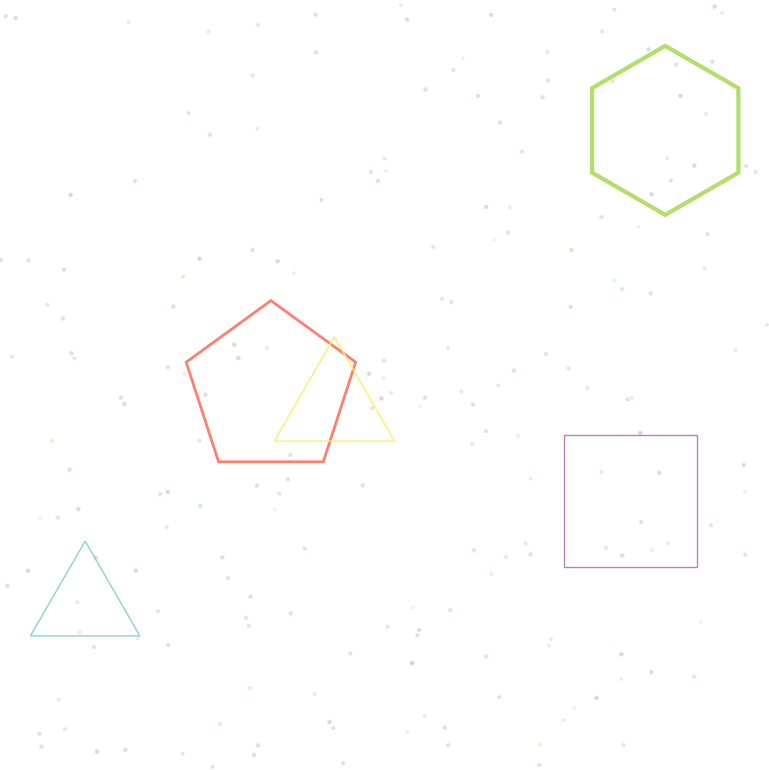[{"shape": "triangle", "thickness": 0.5, "radius": 0.41, "center": [0.111, 0.215]}, {"shape": "pentagon", "thickness": 1, "radius": 0.58, "center": [0.352, 0.494]}, {"shape": "hexagon", "thickness": 1.5, "radius": 0.55, "center": [0.864, 0.831]}, {"shape": "square", "thickness": 0.5, "radius": 0.43, "center": [0.819, 0.349]}, {"shape": "triangle", "thickness": 0.5, "radius": 0.45, "center": [0.434, 0.472]}]